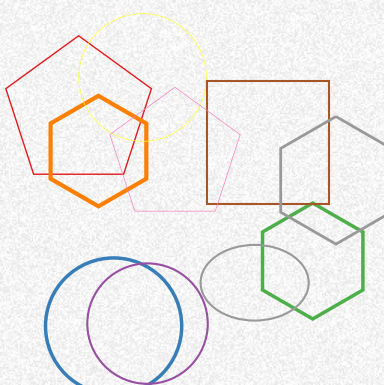[{"shape": "pentagon", "thickness": 1, "radius": 0.99, "center": [0.204, 0.708]}, {"shape": "circle", "thickness": 2.5, "radius": 0.88, "center": [0.295, 0.153]}, {"shape": "hexagon", "thickness": 2.5, "radius": 0.75, "center": [0.812, 0.322]}, {"shape": "circle", "thickness": 1.5, "radius": 0.78, "center": [0.383, 0.159]}, {"shape": "hexagon", "thickness": 3, "radius": 0.72, "center": [0.256, 0.608]}, {"shape": "circle", "thickness": 0.5, "radius": 0.83, "center": [0.37, 0.799]}, {"shape": "square", "thickness": 1.5, "radius": 0.8, "center": [0.696, 0.63]}, {"shape": "pentagon", "thickness": 0.5, "radius": 0.89, "center": [0.455, 0.595]}, {"shape": "hexagon", "thickness": 2, "radius": 0.83, "center": [0.873, 0.532]}, {"shape": "oval", "thickness": 1.5, "radius": 0.7, "center": [0.661, 0.266]}]